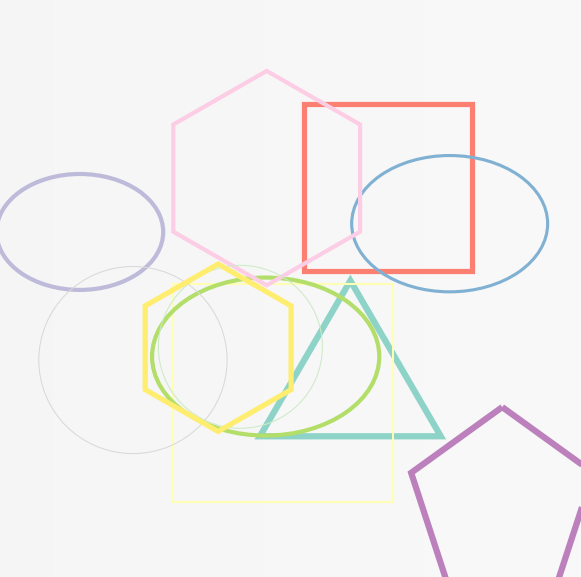[{"shape": "triangle", "thickness": 3, "radius": 0.9, "center": [0.603, 0.333]}, {"shape": "square", "thickness": 1, "radius": 0.95, "center": [0.487, 0.318]}, {"shape": "oval", "thickness": 2, "radius": 0.72, "center": [0.137, 0.597]}, {"shape": "square", "thickness": 2.5, "radius": 0.72, "center": [0.668, 0.674]}, {"shape": "oval", "thickness": 1.5, "radius": 0.84, "center": [0.774, 0.612]}, {"shape": "oval", "thickness": 2, "radius": 0.98, "center": [0.457, 0.382]}, {"shape": "hexagon", "thickness": 2, "radius": 0.93, "center": [0.459, 0.691]}, {"shape": "circle", "thickness": 0.5, "radius": 0.81, "center": [0.229, 0.376]}, {"shape": "pentagon", "thickness": 3, "radius": 0.82, "center": [0.864, 0.13]}, {"shape": "circle", "thickness": 0.5, "radius": 0.71, "center": [0.414, 0.399]}, {"shape": "hexagon", "thickness": 2.5, "radius": 0.72, "center": [0.375, 0.397]}]